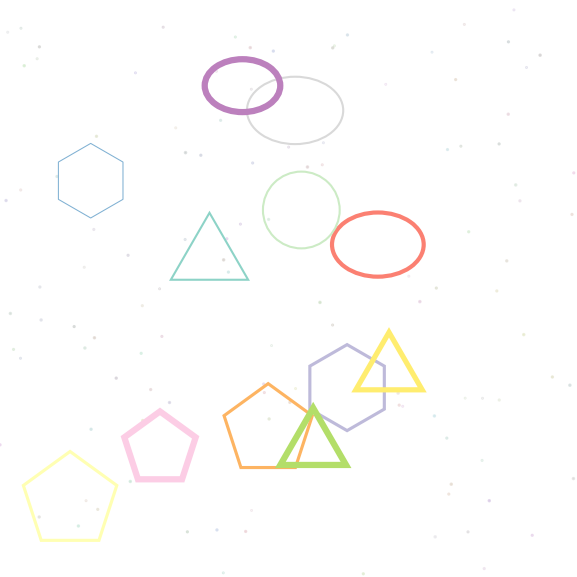[{"shape": "triangle", "thickness": 1, "radius": 0.39, "center": [0.363, 0.553]}, {"shape": "pentagon", "thickness": 1.5, "radius": 0.43, "center": [0.121, 0.132]}, {"shape": "hexagon", "thickness": 1.5, "radius": 0.37, "center": [0.601, 0.328]}, {"shape": "oval", "thickness": 2, "radius": 0.4, "center": [0.654, 0.576]}, {"shape": "hexagon", "thickness": 0.5, "radius": 0.32, "center": [0.157, 0.686]}, {"shape": "pentagon", "thickness": 1.5, "radius": 0.4, "center": [0.464, 0.255]}, {"shape": "triangle", "thickness": 3, "radius": 0.33, "center": [0.542, 0.227]}, {"shape": "pentagon", "thickness": 3, "radius": 0.32, "center": [0.277, 0.222]}, {"shape": "oval", "thickness": 1, "radius": 0.42, "center": [0.511, 0.808]}, {"shape": "oval", "thickness": 3, "radius": 0.33, "center": [0.42, 0.851]}, {"shape": "circle", "thickness": 1, "radius": 0.33, "center": [0.522, 0.636]}, {"shape": "triangle", "thickness": 2.5, "radius": 0.33, "center": [0.674, 0.357]}]